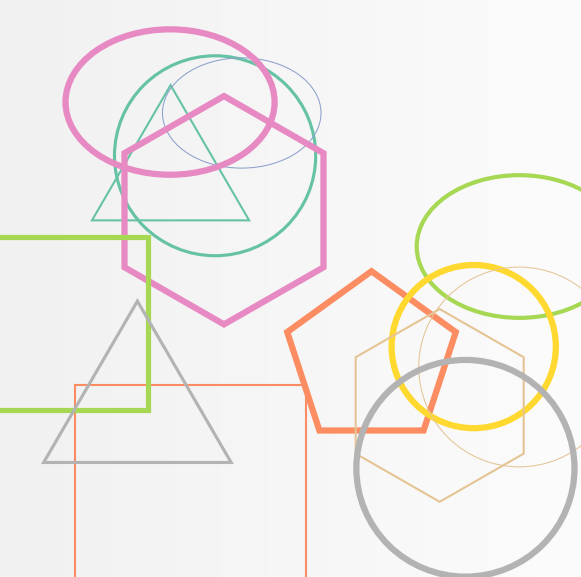[{"shape": "circle", "thickness": 1.5, "radius": 0.87, "center": [0.37, 0.729]}, {"shape": "triangle", "thickness": 1, "radius": 0.78, "center": [0.293, 0.696]}, {"shape": "square", "thickness": 1, "radius": 0.99, "center": [0.328, 0.133]}, {"shape": "pentagon", "thickness": 3, "radius": 0.76, "center": [0.639, 0.377]}, {"shape": "oval", "thickness": 0.5, "radius": 0.68, "center": [0.416, 0.803]}, {"shape": "hexagon", "thickness": 3, "radius": 0.99, "center": [0.385, 0.635]}, {"shape": "oval", "thickness": 3, "radius": 0.9, "center": [0.293, 0.822]}, {"shape": "square", "thickness": 2.5, "radius": 0.75, "center": [0.105, 0.438]}, {"shape": "oval", "thickness": 2, "radius": 0.88, "center": [0.893, 0.572]}, {"shape": "circle", "thickness": 3, "radius": 0.71, "center": [0.815, 0.399]}, {"shape": "circle", "thickness": 0.5, "radius": 0.86, "center": [0.893, 0.364]}, {"shape": "hexagon", "thickness": 1, "radius": 0.83, "center": [0.756, 0.297]}, {"shape": "circle", "thickness": 3, "radius": 0.94, "center": [0.801, 0.188]}, {"shape": "triangle", "thickness": 1.5, "radius": 0.93, "center": [0.236, 0.291]}]